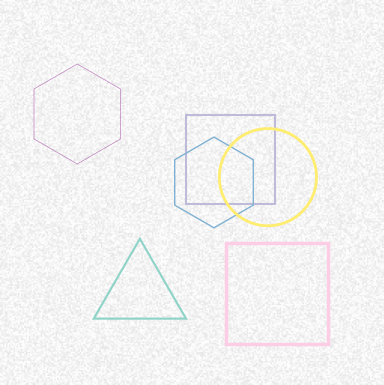[{"shape": "triangle", "thickness": 1.5, "radius": 0.69, "center": [0.363, 0.242]}, {"shape": "square", "thickness": 1.5, "radius": 0.58, "center": [0.6, 0.587]}, {"shape": "hexagon", "thickness": 1, "radius": 0.59, "center": [0.556, 0.526]}, {"shape": "square", "thickness": 2.5, "radius": 0.66, "center": [0.72, 0.238]}, {"shape": "hexagon", "thickness": 0.5, "radius": 0.65, "center": [0.201, 0.704]}, {"shape": "circle", "thickness": 2, "radius": 0.63, "center": [0.696, 0.54]}]